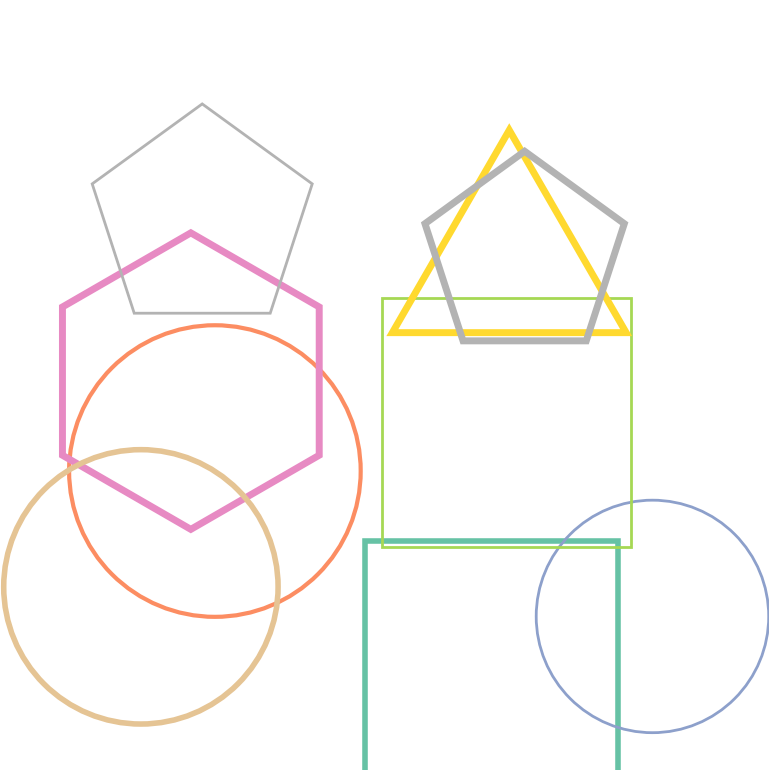[{"shape": "square", "thickness": 2, "radius": 0.82, "center": [0.638, 0.133]}, {"shape": "circle", "thickness": 1.5, "radius": 0.95, "center": [0.279, 0.388]}, {"shape": "circle", "thickness": 1, "radius": 0.75, "center": [0.847, 0.199]}, {"shape": "hexagon", "thickness": 2.5, "radius": 0.96, "center": [0.248, 0.505]}, {"shape": "square", "thickness": 1, "radius": 0.81, "center": [0.657, 0.451]}, {"shape": "triangle", "thickness": 2.5, "radius": 0.88, "center": [0.661, 0.656]}, {"shape": "circle", "thickness": 2, "radius": 0.89, "center": [0.183, 0.238]}, {"shape": "pentagon", "thickness": 1, "radius": 0.75, "center": [0.263, 0.715]}, {"shape": "pentagon", "thickness": 2.5, "radius": 0.68, "center": [0.681, 0.667]}]